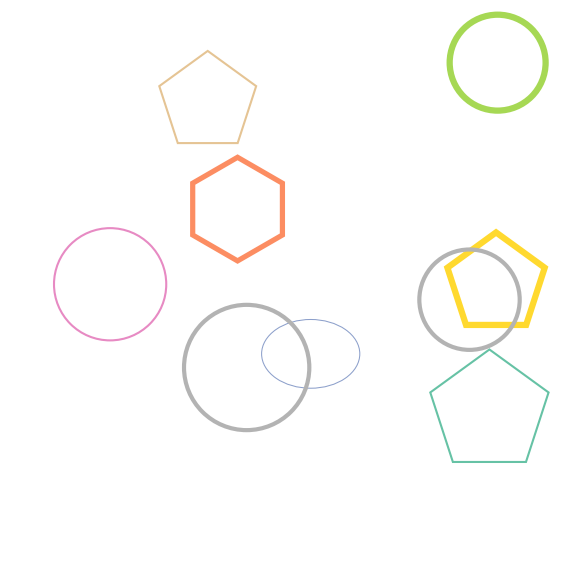[{"shape": "pentagon", "thickness": 1, "radius": 0.54, "center": [0.847, 0.286]}, {"shape": "hexagon", "thickness": 2.5, "radius": 0.45, "center": [0.411, 0.637]}, {"shape": "oval", "thickness": 0.5, "radius": 0.43, "center": [0.538, 0.386]}, {"shape": "circle", "thickness": 1, "radius": 0.49, "center": [0.191, 0.507]}, {"shape": "circle", "thickness": 3, "radius": 0.42, "center": [0.862, 0.891]}, {"shape": "pentagon", "thickness": 3, "radius": 0.44, "center": [0.859, 0.508]}, {"shape": "pentagon", "thickness": 1, "radius": 0.44, "center": [0.36, 0.823]}, {"shape": "circle", "thickness": 2, "radius": 0.54, "center": [0.427, 0.363]}, {"shape": "circle", "thickness": 2, "radius": 0.43, "center": [0.813, 0.48]}]